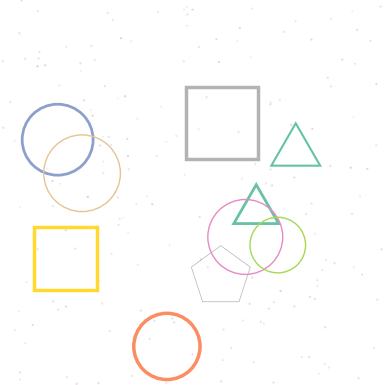[{"shape": "triangle", "thickness": 2, "radius": 0.34, "center": [0.666, 0.453]}, {"shape": "triangle", "thickness": 1.5, "radius": 0.37, "center": [0.768, 0.606]}, {"shape": "circle", "thickness": 2.5, "radius": 0.43, "center": [0.434, 0.1]}, {"shape": "circle", "thickness": 2, "radius": 0.46, "center": [0.15, 0.637]}, {"shape": "circle", "thickness": 1, "radius": 0.49, "center": [0.637, 0.385]}, {"shape": "circle", "thickness": 1, "radius": 0.36, "center": [0.721, 0.363]}, {"shape": "square", "thickness": 2.5, "radius": 0.41, "center": [0.171, 0.328]}, {"shape": "circle", "thickness": 1, "radius": 0.5, "center": [0.213, 0.55]}, {"shape": "square", "thickness": 2.5, "radius": 0.47, "center": [0.577, 0.68]}, {"shape": "pentagon", "thickness": 0.5, "radius": 0.4, "center": [0.574, 0.281]}]